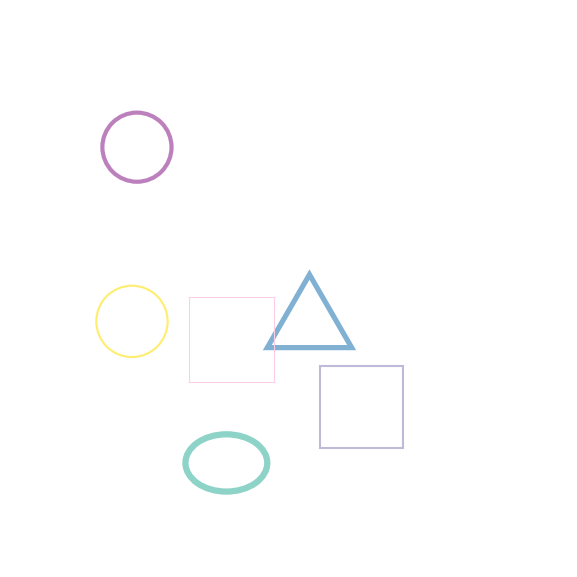[{"shape": "oval", "thickness": 3, "radius": 0.35, "center": [0.392, 0.198]}, {"shape": "square", "thickness": 1, "radius": 0.36, "center": [0.626, 0.294]}, {"shape": "triangle", "thickness": 2.5, "radius": 0.42, "center": [0.536, 0.439]}, {"shape": "square", "thickness": 0.5, "radius": 0.37, "center": [0.401, 0.411]}, {"shape": "circle", "thickness": 2, "radius": 0.3, "center": [0.237, 0.744]}, {"shape": "circle", "thickness": 1, "radius": 0.31, "center": [0.229, 0.443]}]